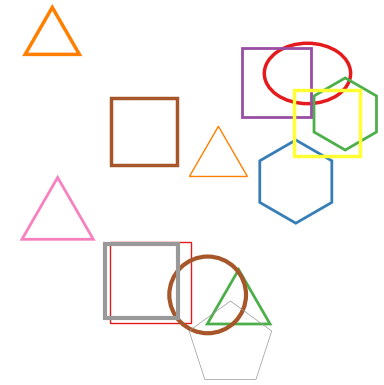[{"shape": "square", "thickness": 1, "radius": 0.53, "center": [0.39, 0.266]}, {"shape": "oval", "thickness": 2.5, "radius": 0.56, "center": [0.799, 0.809]}, {"shape": "hexagon", "thickness": 2, "radius": 0.54, "center": [0.768, 0.528]}, {"shape": "hexagon", "thickness": 2, "radius": 0.47, "center": [0.897, 0.704]}, {"shape": "triangle", "thickness": 2, "radius": 0.47, "center": [0.62, 0.206]}, {"shape": "square", "thickness": 2, "radius": 0.45, "center": [0.719, 0.786]}, {"shape": "triangle", "thickness": 1, "radius": 0.43, "center": [0.567, 0.585]}, {"shape": "triangle", "thickness": 2.5, "radius": 0.41, "center": [0.136, 0.899]}, {"shape": "square", "thickness": 2.5, "radius": 0.43, "center": [0.85, 0.681]}, {"shape": "square", "thickness": 2.5, "radius": 0.43, "center": [0.374, 0.659]}, {"shape": "circle", "thickness": 3, "radius": 0.5, "center": [0.539, 0.234]}, {"shape": "triangle", "thickness": 2, "radius": 0.54, "center": [0.15, 0.432]}, {"shape": "pentagon", "thickness": 0.5, "radius": 0.56, "center": [0.598, 0.105]}, {"shape": "square", "thickness": 3, "radius": 0.47, "center": [0.367, 0.27]}]